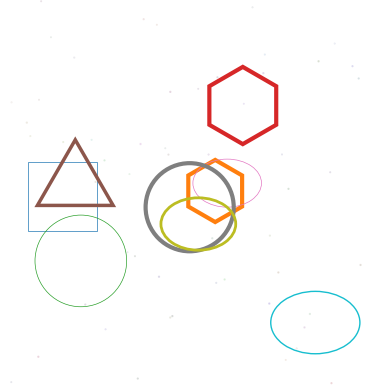[{"shape": "square", "thickness": 0.5, "radius": 0.45, "center": [0.163, 0.49]}, {"shape": "hexagon", "thickness": 3, "radius": 0.4, "center": [0.559, 0.504]}, {"shape": "circle", "thickness": 0.5, "radius": 0.6, "center": [0.21, 0.322]}, {"shape": "hexagon", "thickness": 3, "radius": 0.5, "center": [0.631, 0.726]}, {"shape": "triangle", "thickness": 2.5, "radius": 0.57, "center": [0.195, 0.523]}, {"shape": "oval", "thickness": 0.5, "radius": 0.45, "center": [0.59, 0.524]}, {"shape": "circle", "thickness": 3, "radius": 0.57, "center": [0.493, 0.462]}, {"shape": "oval", "thickness": 2, "radius": 0.49, "center": [0.515, 0.418]}, {"shape": "oval", "thickness": 1, "radius": 0.58, "center": [0.819, 0.162]}]